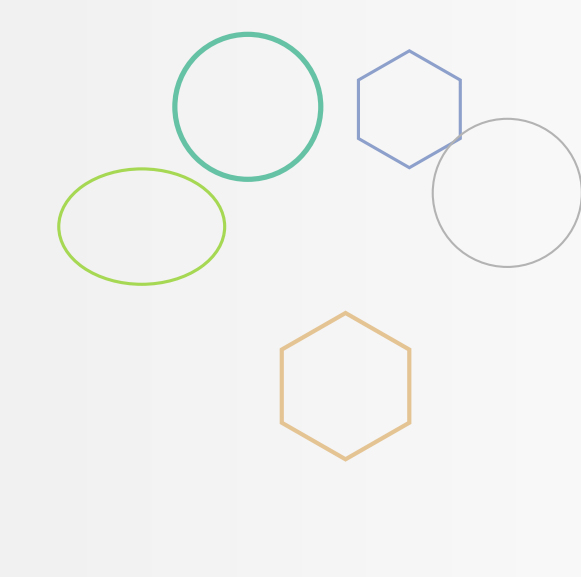[{"shape": "circle", "thickness": 2.5, "radius": 0.63, "center": [0.426, 0.814]}, {"shape": "hexagon", "thickness": 1.5, "radius": 0.51, "center": [0.704, 0.81]}, {"shape": "oval", "thickness": 1.5, "radius": 0.71, "center": [0.244, 0.607]}, {"shape": "hexagon", "thickness": 2, "radius": 0.63, "center": [0.594, 0.33]}, {"shape": "circle", "thickness": 1, "radius": 0.64, "center": [0.873, 0.665]}]